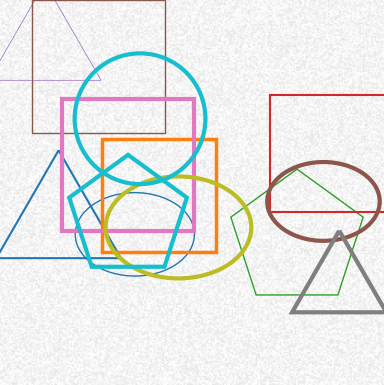[{"shape": "triangle", "thickness": 1.5, "radius": 0.93, "center": [0.152, 0.423]}, {"shape": "oval", "thickness": 1, "radius": 0.77, "center": [0.35, 0.391]}, {"shape": "square", "thickness": 2.5, "radius": 0.74, "center": [0.413, 0.492]}, {"shape": "pentagon", "thickness": 1, "radius": 0.9, "center": [0.771, 0.38]}, {"shape": "square", "thickness": 1.5, "radius": 0.76, "center": [0.853, 0.601]}, {"shape": "triangle", "thickness": 0.5, "radius": 0.84, "center": [0.117, 0.876]}, {"shape": "oval", "thickness": 3, "radius": 0.73, "center": [0.84, 0.477]}, {"shape": "square", "thickness": 1, "radius": 0.86, "center": [0.256, 0.827]}, {"shape": "square", "thickness": 3, "radius": 0.86, "center": [0.332, 0.571]}, {"shape": "triangle", "thickness": 3, "radius": 0.71, "center": [0.881, 0.259]}, {"shape": "oval", "thickness": 3, "radius": 0.95, "center": [0.463, 0.409]}, {"shape": "circle", "thickness": 3, "radius": 0.85, "center": [0.364, 0.692]}, {"shape": "pentagon", "thickness": 3, "radius": 0.8, "center": [0.333, 0.437]}]